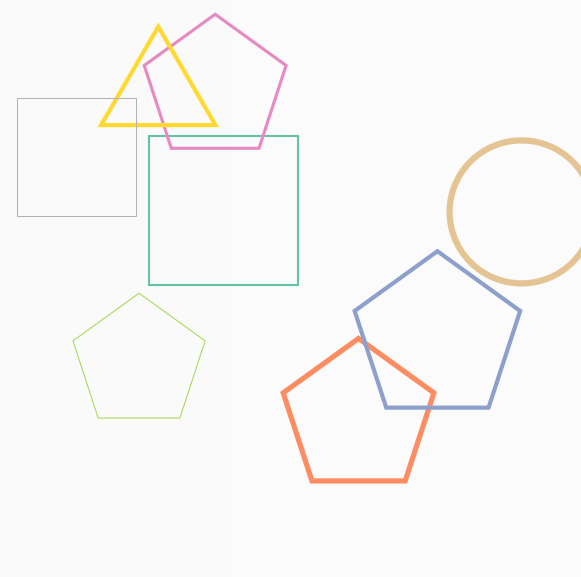[{"shape": "square", "thickness": 1, "radius": 0.64, "center": [0.385, 0.635]}, {"shape": "pentagon", "thickness": 2.5, "radius": 0.68, "center": [0.617, 0.277]}, {"shape": "pentagon", "thickness": 2, "radius": 0.75, "center": [0.753, 0.414]}, {"shape": "pentagon", "thickness": 1.5, "radius": 0.64, "center": [0.37, 0.846]}, {"shape": "pentagon", "thickness": 0.5, "radius": 0.6, "center": [0.239, 0.372]}, {"shape": "triangle", "thickness": 2, "radius": 0.57, "center": [0.272, 0.839]}, {"shape": "circle", "thickness": 3, "radius": 0.62, "center": [0.897, 0.632]}, {"shape": "square", "thickness": 0.5, "radius": 0.51, "center": [0.132, 0.727]}]